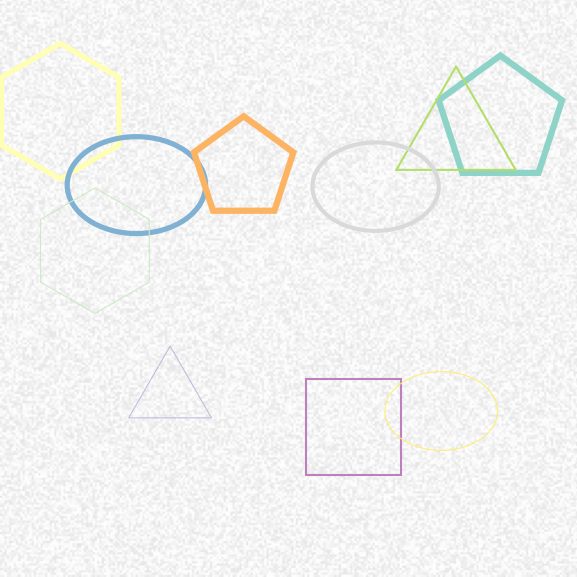[{"shape": "pentagon", "thickness": 3, "radius": 0.56, "center": [0.866, 0.791]}, {"shape": "hexagon", "thickness": 2.5, "radius": 0.59, "center": [0.104, 0.807]}, {"shape": "triangle", "thickness": 0.5, "radius": 0.41, "center": [0.295, 0.317]}, {"shape": "oval", "thickness": 2.5, "radius": 0.6, "center": [0.236, 0.679]}, {"shape": "pentagon", "thickness": 3, "radius": 0.45, "center": [0.422, 0.707]}, {"shape": "triangle", "thickness": 1, "radius": 0.6, "center": [0.79, 0.765]}, {"shape": "oval", "thickness": 2, "radius": 0.55, "center": [0.65, 0.676]}, {"shape": "square", "thickness": 1, "radius": 0.41, "center": [0.612, 0.26]}, {"shape": "hexagon", "thickness": 0.5, "radius": 0.54, "center": [0.164, 0.565]}, {"shape": "oval", "thickness": 0.5, "radius": 0.49, "center": [0.764, 0.287]}]